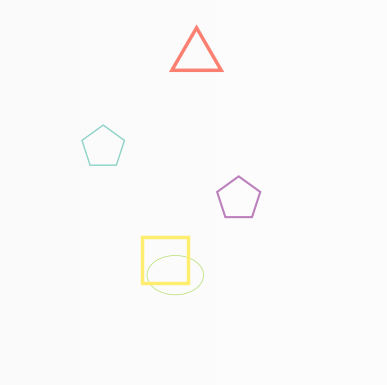[{"shape": "pentagon", "thickness": 1, "radius": 0.29, "center": [0.266, 0.617]}, {"shape": "triangle", "thickness": 2.5, "radius": 0.37, "center": [0.507, 0.854]}, {"shape": "oval", "thickness": 0.5, "radius": 0.36, "center": [0.452, 0.285]}, {"shape": "pentagon", "thickness": 1.5, "radius": 0.29, "center": [0.616, 0.483]}, {"shape": "square", "thickness": 2.5, "radius": 0.3, "center": [0.426, 0.325]}]